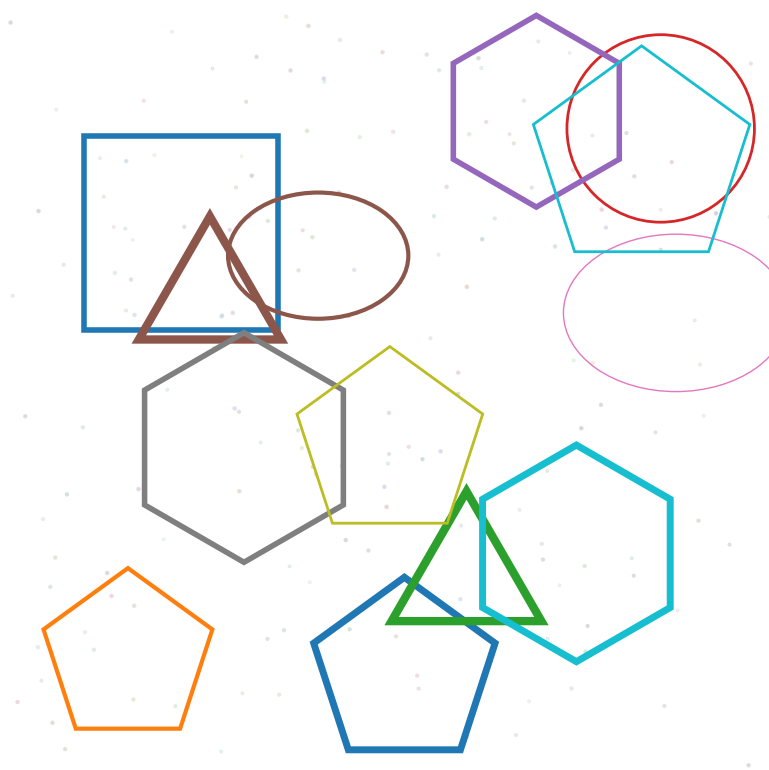[{"shape": "square", "thickness": 2, "radius": 0.63, "center": [0.235, 0.698]}, {"shape": "pentagon", "thickness": 2.5, "radius": 0.62, "center": [0.525, 0.126]}, {"shape": "pentagon", "thickness": 1.5, "radius": 0.58, "center": [0.166, 0.147]}, {"shape": "triangle", "thickness": 3, "radius": 0.56, "center": [0.606, 0.25]}, {"shape": "circle", "thickness": 1, "radius": 0.61, "center": [0.858, 0.833]}, {"shape": "hexagon", "thickness": 2, "radius": 0.62, "center": [0.697, 0.856]}, {"shape": "oval", "thickness": 1.5, "radius": 0.59, "center": [0.413, 0.668]}, {"shape": "triangle", "thickness": 3, "radius": 0.53, "center": [0.273, 0.612]}, {"shape": "oval", "thickness": 0.5, "radius": 0.73, "center": [0.878, 0.594]}, {"shape": "hexagon", "thickness": 2, "radius": 0.75, "center": [0.317, 0.419]}, {"shape": "pentagon", "thickness": 1, "radius": 0.63, "center": [0.506, 0.423]}, {"shape": "pentagon", "thickness": 1, "radius": 0.74, "center": [0.833, 0.793]}, {"shape": "hexagon", "thickness": 2.5, "radius": 0.7, "center": [0.749, 0.281]}]